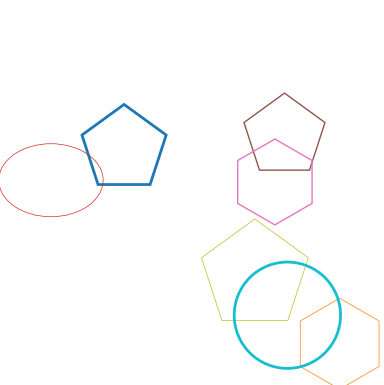[{"shape": "pentagon", "thickness": 2, "radius": 0.58, "center": [0.322, 0.614]}, {"shape": "hexagon", "thickness": 0.5, "radius": 0.59, "center": [0.882, 0.107]}, {"shape": "oval", "thickness": 0.5, "radius": 0.68, "center": [0.132, 0.532]}, {"shape": "pentagon", "thickness": 1, "radius": 0.55, "center": [0.739, 0.648]}, {"shape": "hexagon", "thickness": 1, "radius": 0.56, "center": [0.714, 0.527]}, {"shape": "pentagon", "thickness": 0.5, "radius": 0.73, "center": [0.662, 0.286]}, {"shape": "circle", "thickness": 2, "radius": 0.69, "center": [0.746, 0.181]}]